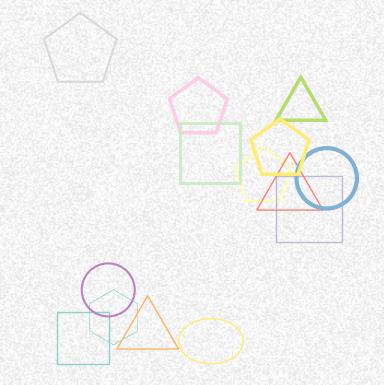[{"shape": "hexagon", "thickness": 0.5, "radius": 0.36, "center": [0.295, 0.176]}, {"shape": "square", "thickness": 1, "radius": 0.34, "center": [0.215, 0.123]}, {"shape": "pentagon", "thickness": 1.5, "radius": 0.38, "center": [0.683, 0.54]}, {"shape": "square", "thickness": 1, "radius": 0.43, "center": [0.803, 0.456]}, {"shape": "triangle", "thickness": 1, "radius": 0.5, "center": [0.753, 0.504]}, {"shape": "circle", "thickness": 3, "radius": 0.39, "center": [0.849, 0.537]}, {"shape": "triangle", "thickness": 1, "radius": 0.46, "center": [0.384, 0.14]}, {"shape": "triangle", "thickness": 2.5, "radius": 0.37, "center": [0.781, 0.725]}, {"shape": "pentagon", "thickness": 2.5, "radius": 0.39, "center": [0.515, 0.719]}, {"shape": "pentagon", "thickness": 1.5, "radius": 0.5, "center": [0.209, 0.868]}, {"shape": "circle", "thickness": 1.5, "radius": 0.34, "center": [0.281, 0.247]}, {"shape": "square", "thickness": 2, "radius": 0.39, "center": [0.545, 0.602]}, {"shape": "oval", "thickness": 1, "radius": 0.42, "center": [0.548, 0.114]}, {"shape": "pentagon", "thickness": 2.5, "radius": 0.4, "center": [0.727, 0.612]}]